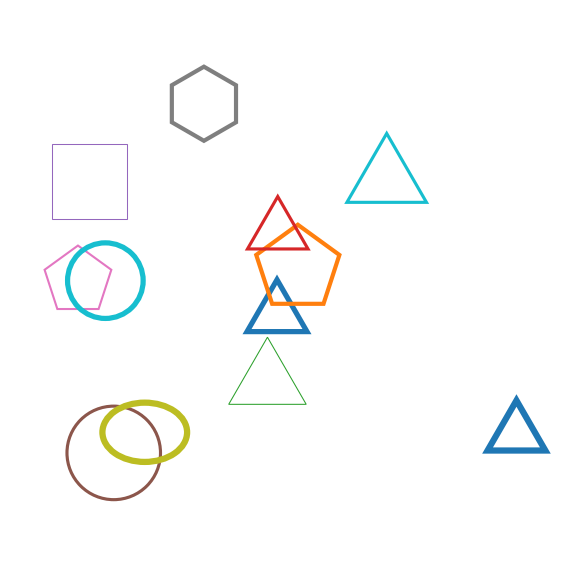[{"shape": "triangle", "thickness": 2.5, "radius": 0.3, "center": [0.48, 0.455]}, {"shape": "triangle", "thickness": 3, "radius": 0.29, "center": [0.894, 0.248]}, {"shape": "pentagon", "thickness": 2, "radius": 0.38, "center": [0.516, 0.534]}, {"shape": "triangle", "thickness": 0.5, "radius": 0.39, "center": [0.463, 0.338]}, {"shape": "triangle", "thickness": 1.5, "radius": 0.3, "center": [0.481, 0.598]}, {"shape": "square", "thickness": 0.5, "radius": 0.32, "center": [0.155, 0.685]}, {"shape": "circle", "thickness": 1.5, "radius": 0.4, "center": [0.197, 0.215]}, {"shape": "pentagon", "thickness": 1, "radius": 0.3, "center": [0.135, 0.513]}, {"shape": "hexagon", "thickness": 2, "radius": 0.32, "center": [0.353, 0.819]}, {"shape": "oval", "thickness": 3, "radius": 0.37, "center": [0.251, 0.251]}, {"shape": "circle", "thickness": 2.5, "radius": 0.33, "center": [0.182, 0.513]}, {"shape": "triangle", "thickness": 1.5, "radius": 0.4, "center": [0.67, 0.689]}]